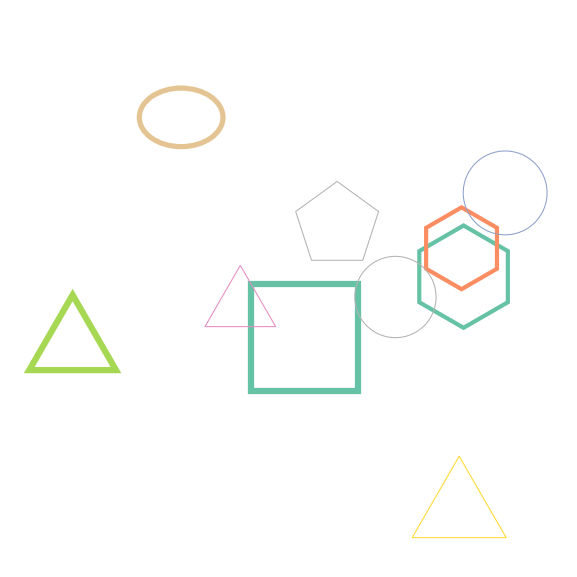[{"shape": "hexagon", "thickness": 2, "radius": 0.44, "center": [0.803, 0.52]}, {"shape": "square", "thickness": 3, "radius": 0.46, "center": [0.527, 0.415]}, {"shape": "hexagon", "thickness": 2, "radius": 0.35, "center": [0.799, 0.569]}, {"shape": "circle", "thickness": 0.5, "radius": 0.36, "center": [0.875, 0.665]}, {"shape": "triangle", "thickness": 0.5, "radius": 0.35, "center": [0.416, 0.469]}, {"shape": "triangle", "thickness": 3, "radius": 0.43, "center": [0.126, 0.402]}, {"shape": "triangle", "thickness": 0.5, "radius": 0.47, "center": [0.795, 0.115]}, {"shape": "oval", "thickness": 2.5, "radius": 0.36, "center": [0.314, 0.796]}, {"shape": "circle", "thickness": 0.5, "radius": 0.35, "center": [0.685, 0.485]}, {"shape": "pentagon", "thickness": 0.5, "radius": 0.38, "center": [0.584, 0.609]}]